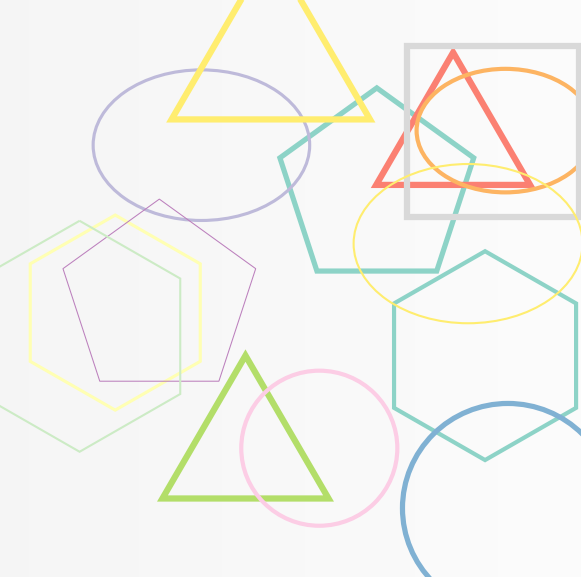[{"shape": "pentagon", "thickness": 2.5, "radius": 0.88, "center": [0.648, 0.672]}, {"shape": "hexagon", "thickness": 2, "radius": 0.9, "center": [0.835, 0.383]}, {"shape": "hexagon", "thickness": 1.5, "radius": 0.84, "center": [0.198, 0.458]}, {"shape": "oval", "thickness": 1.5, "radius": 0.93, "center": [0.347, 0.748]}, {"shape": "triangle", "thickness": 3, "radius": 0.76, "center": [0.78, 0.755]}, {"shape": "circle", "thickness": 2.5, "radius": 0.91, "center": [0.874, 0.119]}, {"shape": "oval", "thickness": 2, "radius": 0.76, "center": [0.87, 0.773]}, {"shape": "triangle", "thickness": 3, "radius": 0.82, "center": [0.422, 0.218]}, {"shape": "circle", "thickness": 2, "radius": 0.67, "center": [0.549, 0.223]}, {"shape": "square", "thickness": 3, "radius": 0.74, "center": [0.848, 0.771]}, {"shape": "pentagon", "thickness": 0.5, "radius": 0.87, "center": [0.274, 0.48]}, {"shape": "hexagon", "thickness": 1, "radius": 1.0, "center": [0.137, 0.417]}, {"shape": "oval", "thickness": 1, "radius": 0.98, "center": [0.805, 0.577]}, {"shape": "triangle", "thickness": 3, "radius": 0.99, "center": [0.466, 0.891]}]